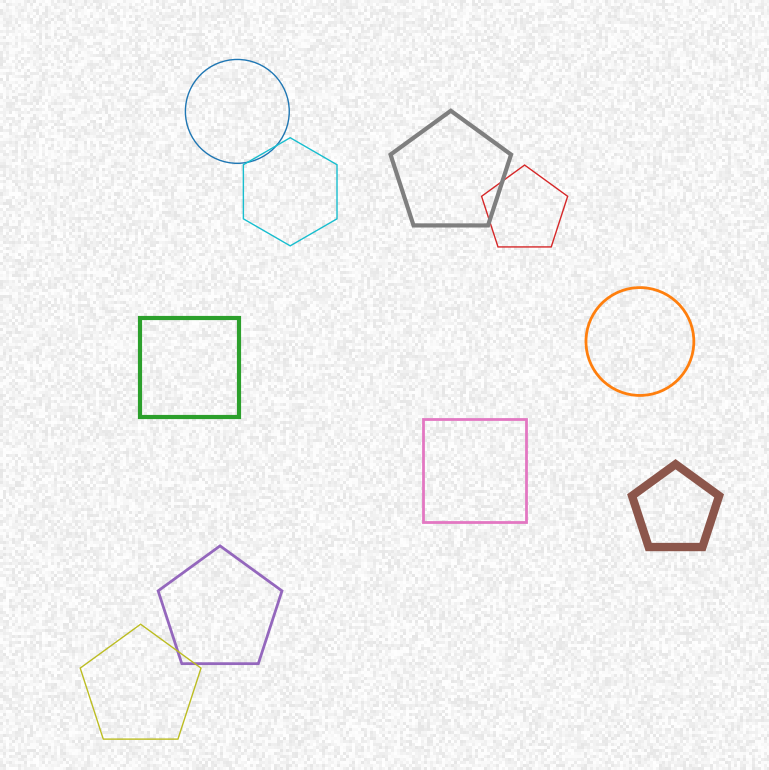[{"shape": "circle", "thickness": 0.5, "radius": 0.34, "center": [0.308, 0.855]}, {"shape": "circle", "thickness": 1, "radius": 0.35, "center": [0.831, 0.556]}, {"shape": "square", "thickness": 1.5, "radius": 0.32, "center": [0.246, 0.523]}, {"shape": "pentagon", "thickness": 0.5, "radius": 0.29, "center": [0.681, 0.727]}, {"shape": "pentagon", "thickness": 1, "radius": 0.42, "center": [0.286, 0.207]}, {"shape": "pentagon", "thickness": 3, "radius": 0.3, "center": [0.877, 0.338]}, {"shape": "square", "thickness": 1, "radius": 0.33, "center": [0.616, 0.389]}, {"shape": "pentagon", "thickness": 1.5, "radius": 0.41, "center": [0.585, 0.774]}, {"shape": "pentagon", "thickness": 0.5, "radius": 0.41, "center": [0.183, 0.107]}, {"shape": "hexagon", "thickness": 0.5, "radius": 0.35, "center": [0.377, 0.751]}]